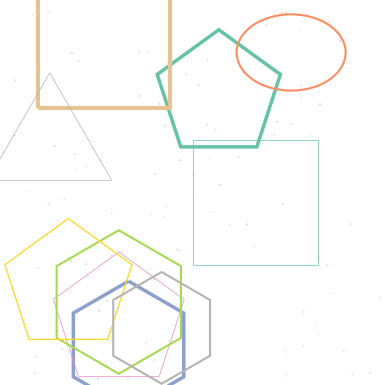[{"shape": "square", "thickness": 0.5, "radius": 0.81, "center": [0.665, 0.473]}, {"shape": "pentagon", "thickness": 2.5, "radius": 0.84, "center": [0.568, 0.755]}, {"shape": "oval", "thickness": 1.5, "radius": 0.71, "center": [0.756, 0.864]}, {"shape": "hexagon", "thickness": 2.5, "radius": 0.83, "center": [0.334, 0.104]}, {"shape": "pentagon", "thickness": 0.5, "radius": 0.89, "center": [0.309, 0.167]}, {"shape": "hexagon", "thickness": 1.5, "radius": 0.93, "center": [0.309, 0.216]}, {"shape": "pentagon", "thickness": 1, "radius": 0.87, "center": [0.178, 0.259]}, {"shape": "square", "thickness": 3, "radius": 0.86, "center": [0.27, 0.891]}, {"shape": "triangle", "thickness": 0.5, "radius": 0.93, "center": [0.129, 0.625]}, {"shape": "hexagon", "thickness": 1.5, "radius": 0.73, "center": [0.42, 0.148]}]